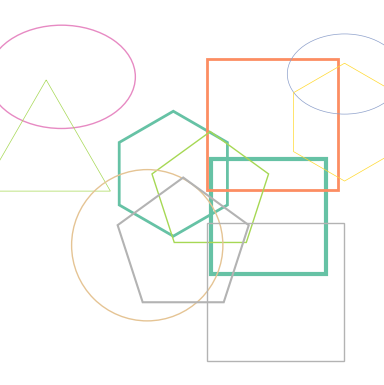[{"shape": "square", "thickness": 3, "radius": 0.75, "center": [0.697, 0.439]}, {"shape": "hexagon", "thickness": 2, "radius": 0.81, "center": [0.45, 0.549]}, {"shape": "square", "thickness": 2, "radius": 0.85, "center": [0.707, 0.677]}, {"shape": "oval", "thickness": 0.5, "radius": 0.74, "center": [0.895, 0.808]}, {"shape": "oval", "thickness": 1, "radius": 0.96, "center": [0.16, 0.8]}, {"shape": "triangle", "thickness": 0.5, "radius": 0.96, "center": [0.12, 0.6]}, {"shape": "pentagon", "thickness": 1, "radius": 0.8, "center": [0.546, 0.499]}, {"shape": "hexagon", "thickness": 0.5, "radius": 0.77, "center": [0.895, 0.683]}, {"shape": "circle", "thickness": 1, "radius": 0.98, "center": [0.382, 0.363]}, {"shape": "square", "thickness": 1, "radius": 0.89, "center": [0.715, 0.242]}, {"shape": "pentagon", "thickness": 1.5, "radius": 0.9, "center": [0.476, 0.36]}]